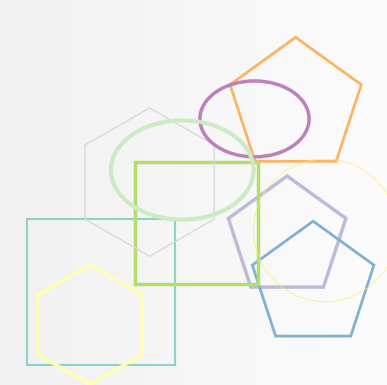[{"shape": "square", "thickness": 1.5, "radius": 0.95, "center": [0.261, 0.242]}, {"shape": "hexagon", "thickness": 2.5, "radius": 0.78, "center": [0.232, 0.157]}, {"shape": "pentagon", "thickness": 2.5, "radius": 0.8, "center": [0.741, 0.383]}, {"shape": "pentagon", "thickness": 2, "radius": 0.82, "center": [0.808, 0.26]}, {"shape": "pentagon", "thickness": 2, "radius": 0.89, "center": [0.763, 0.725]}, {"shape": "square", "thickness": 2.5, "radius": 0.79, "center": [0.506, 0.422]}, {"shape": "hexagon", "thickness": 1, "radius": 0.96, "center": [0.386, 0.527]}, {"shape": "oval", "thickness": 2.5, "radius": 0.7, "center": [0.657, 0.691]}, {"shape": "oval", "thickness": 3, "radius": 0.92, "center": [0.47, 0.558]}, {"shape": "circle", "thickness": 0.5, "radius": 0.93, "center": [0.839, 0.402]}]